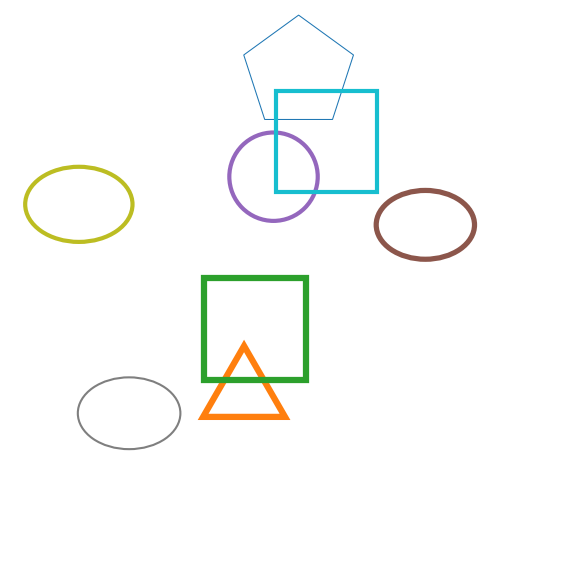[{"shape": "pentagon", "thickness": 0.5, "radius": 0.5, "center": [0.517, 0.873]}, {"shape": "triangle", "thickness": 3, "radius": 0.41, "center": [0.423, 0.318]}, {"shape": "square", "thickness": 3, "radius": 0.44, "center": [0.442, 0.429]}, {"shape": "circle", "thickness": 2, "radius": 0.38, "center": [0.474, 0.693]}, {"shape": "oval", "thickness": 2.5, "radius": 0.43, "center": [0.737, 0.61]}, {"shape": "oval", "thickness": 1, "radius": 0.44, "center": [0.224, 0.284]}, {"shape": "oval", "thickness": 2, "radius": 0.46, "center": [0.137, 0.645]}, {"shape": "square", "thickness": 2, "radius": 0.44, "center": [0.565, 0.754]}]